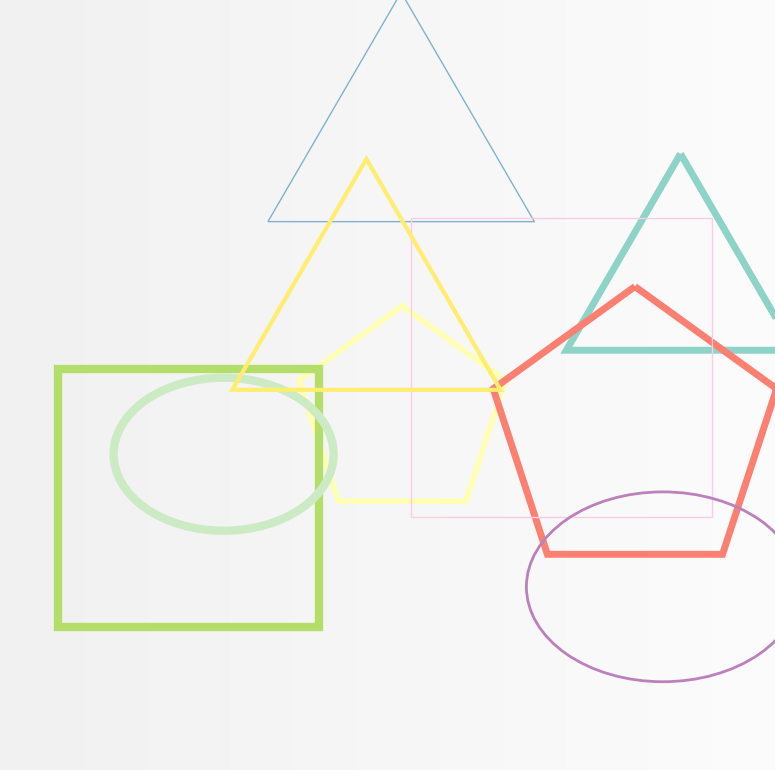[{"shape": "triangle", "thickness": 2.5, "radius": 0.85, "center": [0.878, 0.63]}, {"shape": "pentagon", "thickness": 2, "radius": 0.7, "center": [0.519, 0.463]}, {"shape": "pentagon", "thickness": 2.5, "radius": 0.96, "center": [0.819, 0.436]}, {"shape": "triangle", "thickness": 0.5, "radius": 0.99, "center": [0.518, 0.811]}, {"shape": "square", "thickness": 3, "radius": 0.84, "center": [0.243, 0.353]}, {"shape": "square", "thickness": 0.5, "radius": 0.97, "center": [0.725, 0.523]}, {"shape": "oval", "thickness": 1, "radius": 0.88, "center": [0.855, 0.238]}, {"shape": "oval", "thickness": 3, "radius": 0.71, "center": [0.289, 0.41]}, {"shape": "triangle", "thickness": 1.5, "radius": 1.0, "center": [0.473, 0.594]}]